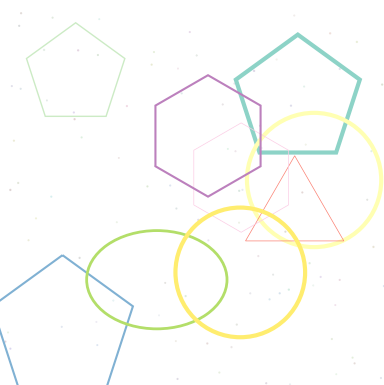[{"shape": "pentagon", "thickness": 3, "radius": 0.85, "center": [0.774, 0.741]}, {"shape": "circle", "thickness": 3, "radius": 0.87, "center": [0.816, 0.532]}, {"shape": "triangle", "thickness": 0.5, "radius": 0.74, "center": [0.765, 0.448]}, {"shape": "pentagon", "thickness": 1.5, "radius": 0.96, "center": [0.162, 0.145]}, {"shape": "oval", "thickness": 2, "radius": 0.91, "center": [0.407, 0.273]}, {"shape": "hexagon", "thickness": 0.5, "radius": 0.71, "center": [0.626, 0.539]}, {"shape": "hexagon", "thickness": 1.5, "radius": 0.79, "center": [0.54, 0.647]}, {"shape": "pentagon", "thickness": 1, "radius": 0.67, "center": [0.197, 0.806]}, {"shape": "circle", "thickness": 3, "radius": 0.84, "center": [0.624, 0.292]}]